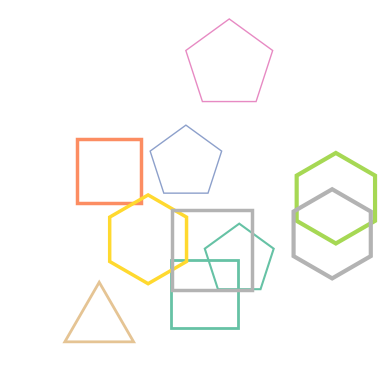[{"shape": "square", "thickness": 2, "radius": 0.44, "center": [0.531, 0.236]}, {"shape": "pentagon", "thickness": 1.5, "radius": 0.47, "center": [0.621, 0.325]}, {"shape": "square", "thickness": 2.5, "radius": 0.42, "center": [0.284, 0.556]}, {"shape": "pentagon", "thickness": 1, "radius": 0.49, "center": [0.483, 0.577]}, {"shape": "pentagon", "thickness": 1, "radius": 0.59, "center": [0.595, 0.832]}, {"shape": "hexagon", "thickness": 3, "radius": 0.59, "center": [0.872, 0.485]}, {"shape": "hexagon", "thickness": 2.5, "radius": 0.58, "center": [0.385, 0.378]}, {"shape": "triangle", "thickness": 2, "radius": 0.52, "center": [0.258, 0.164]}, {"shape": "square", "thickness": 2.5, "radius": 0.52, "center": [0.551, 0.351]}, {"shape": "hexagon", "thickness": 3, "radius": 0.58, "center": [0.863, 0.393]}]